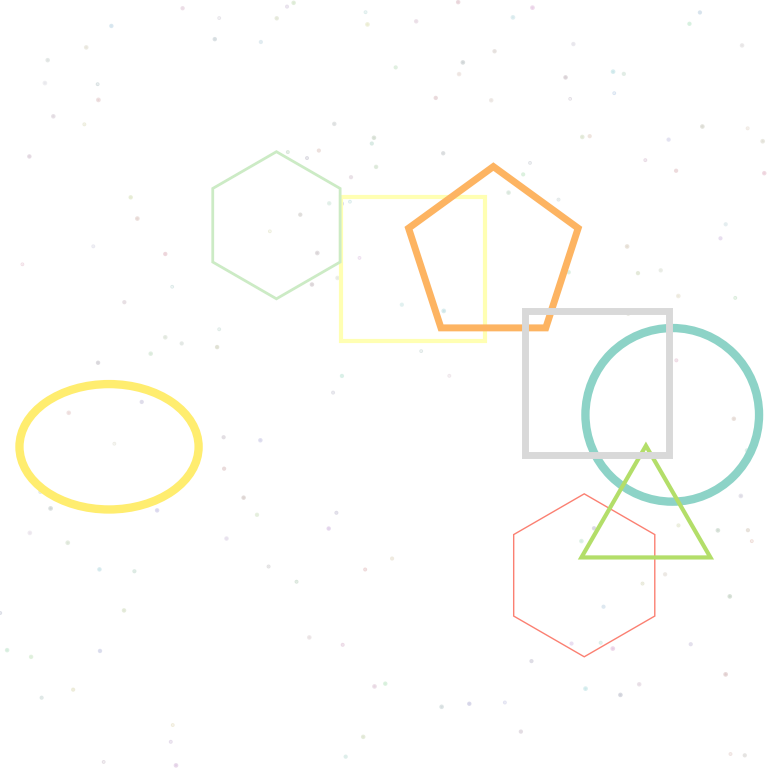[{"shape": "circle", "thickness": 3, "radius": 0.56, "center": [0.873, 0.461]}, {"shape": "square", "thickness": 1.5, "radius": 0.47, "center": [0.536, 0.651]}, {"shape": "hexagon", "thickness": 0.5, "radius": 0.53, "center": [0.759, 0.253]}, {"shape": "pentagon", "thickness": 2.5, "radius": 0.58, "center": [0.641, 0.668]}, {"shape": "triangle", "thickness": 1.5, "radius": 0.48, "center": [0.839, 0.324]}, {"shape": "square", "thickness": 2.5, "radius": 0.47, "center": [0.776, 0.503]}, {"shape": "hexagon", "thickness": 1, "radius": 0.48, "center": [0.359, 0.707]}, {"shape": "oval", "thickness": 3, "radius": 0.58, "center": [0.142, 0.42]}]